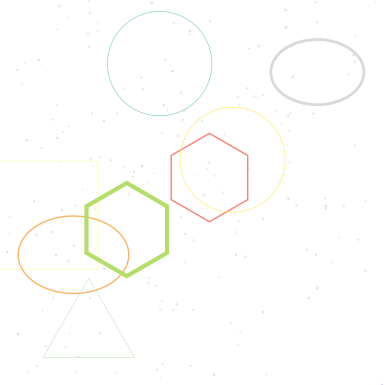[{"shape": "circle", "thickness": 0.5, "radius": 0.68, "center": [0.415, 0.835]}, {"shape": "square", "thickness": 0.5, "radius": 0.7, "center": [0.115, 0.441]}, {"shape": "hexagon", "thickness": 1, "radius": 0.57, "center": [0.544, 0.539]}, {"shape": "oval", "thickness": 1, "radius": 0.72, "center": [0.191, 0.338]}, {"shape": "hexagon", "thickness": 3, "radius": 0.6, "center": [0.329, 0.404]}, {"shape": "oval", "thickness": 2, "radius": 0.6, "center": [0.824, 0.813]}, {"shape": "triangle", "thickness": 0.5, "radius": 0.69, "center": [0.23, 0.14]}, {"shape": "circle", "thickness": 0.5, "radius": 0.68, "center": [0.604, 0.585]}]